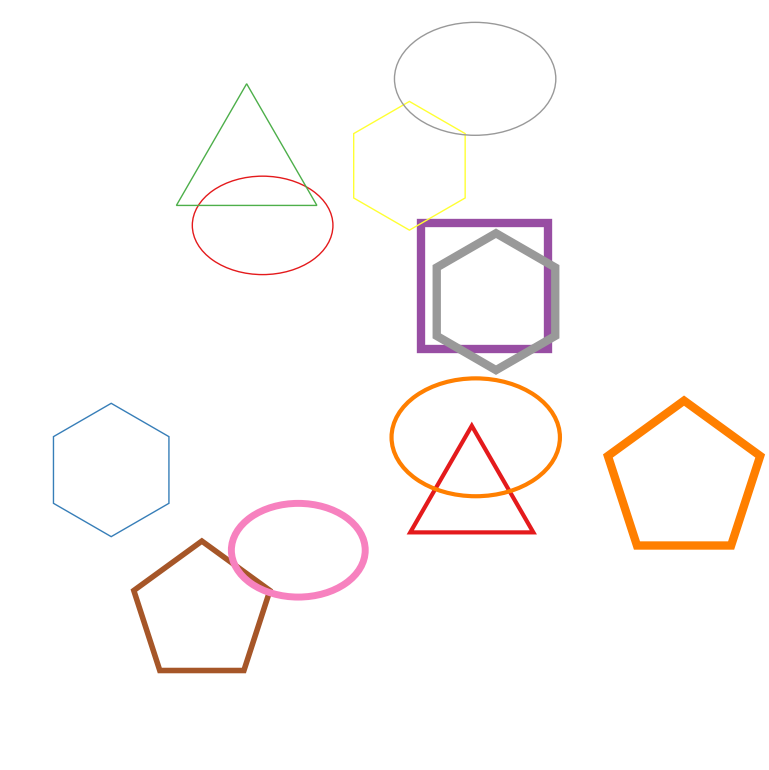[{"shape": "triangle", "thickness": 1.5, "radius": 0.46, "center": [0.613, 0.355]}, {"shape": "oval", "thickness": 0.5, "radius": 0.46, "center": [0.341, 0.707]}, {"shape": "hexagon", "thickness": 0.5, "radius": 0.43, "center": [0.144, 0.39]}, {"shape": "triangle", "thickness": 0.5, "radius": 0.53, "center": [0.32, 0.786]}, {"shape": "square", "thickness": 3, "radius": 0.41, "center": [0.629, 0.629]}, {"shape": "oval", "thickness": 1.5, "radius": 0.55, "center": [0.618, 0.432]}, {"shape": "pentagon", "thickness": 3, "radius": 0.52, "center": [0.888, 0.376]}, {"shape": "hexagon", "thickness": 0.5, "radius": 0.42, "center": [0.532, 0.785]}, {"shape": "pentagon", "thickness": 2, "radius": 0.46, "center": [0.262, 0.204]}, {"shape": "oval", "thickness": 2.5, "radius": 0.43, "center": [0.387, 0.285]}, {"shape": "hexagon", "thickness": 3, "radius": 0.44, "center": [0.644, 0.608]}, {"shape": "oval", "thickness": 0.5, "radius": 0.52, "center": [0.617, 0.898]}]